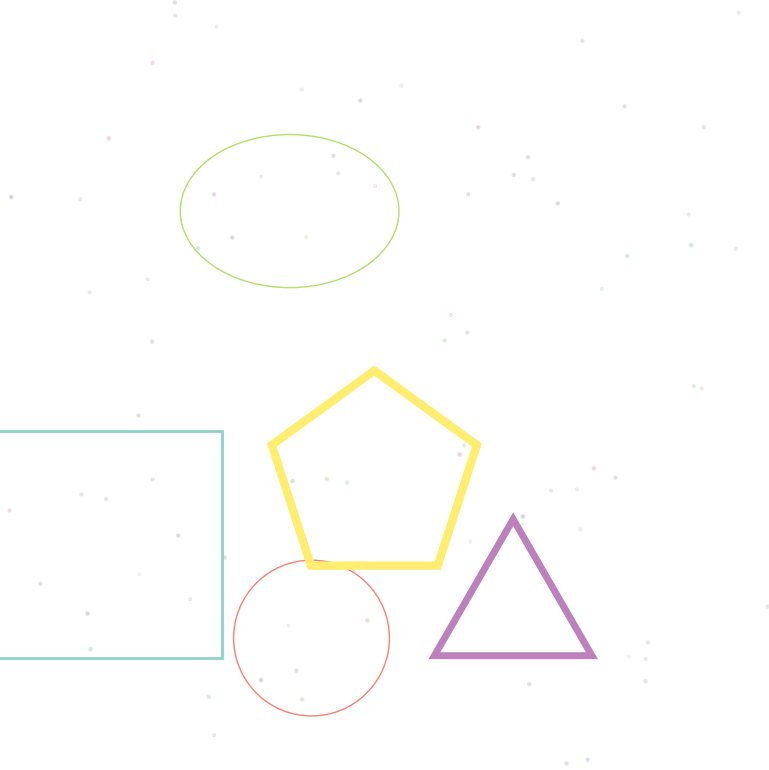[{"shape": "square", "thickness": 1, "radius": 0.74, "center": [0.141, 0.293]}, {"shape": "circle", "thickness": 0.5, "radius": 0.51, "center": [0.405, 0.171]}, {"shape": "oval", "thickness": 0.5, "radius": 0.71, "center": [0.376, 0.726]}, {"shape": "triangle", "thickness": 2.5, "radius": 0.59, "center": [0.666, 0.208]}, {"shape": "pentagon", "thickness": 3, "radius": 0.7, "center": [0.486, 0.379]}]